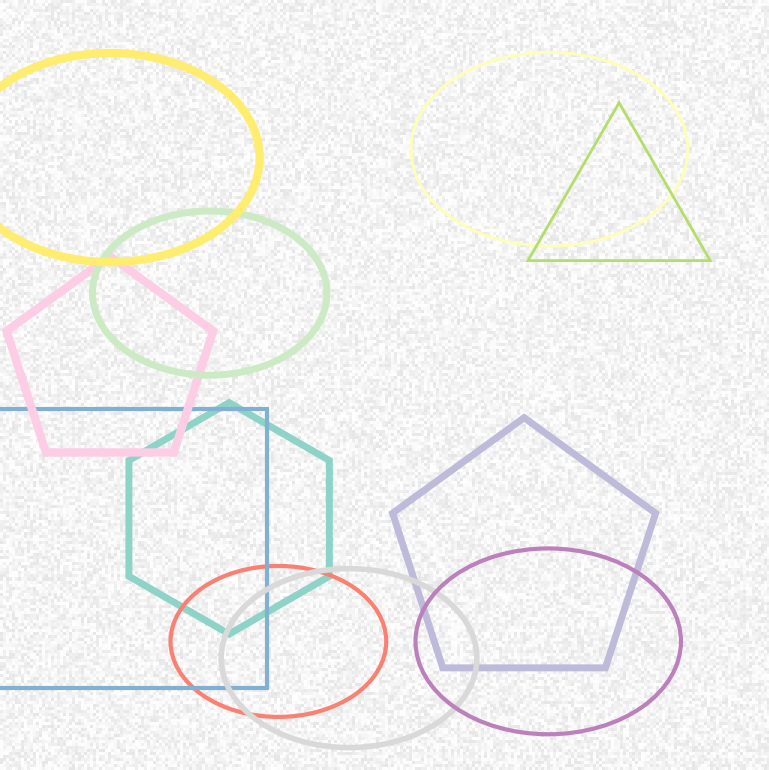[{"shape": "hexagon", "thickness": 2.5, "radius": 0.75, "center": [0.298, 0.327]}, {"shape": "oval", "thickness": 1, "radius": 0.9, "center": [0.714, 0.806]}, {"shape": "pentagon", "thickness": 2.5, "radius": 0.9, "center": [0.681, 0.278]}, {"shape": "oval", "thickness": 1.5, "radius": 0.7, "center": [0.362, 0.167]}, {"shape": "square", "thickness": 1.5, "radius": 0.91, "center": [0.166, 0.287]}, {"shape": "triangle", "thickness": 1, "radius": 0.68, "center": [0.804, 0.73]}, {"shape": "pentagon", "thickness": 3, "radius": 0.71, "center": [0.143, 0.526]}, {"shape": "oval", "thickness": 2, "radius": 0.83, "center": [0.453, 0.145]}, {"shape": "oval", "thickness": 1.5, "radius": 0.86, "center": [0.712, 0.167]}, {"shape": "oval", "thickness": 2.5, "radius": 0.76, "center": [0.272, 0.619]}, {"shape": "oval", "thickness": 3, "radius": 0.97, "center": [0.143, 0.795]}]